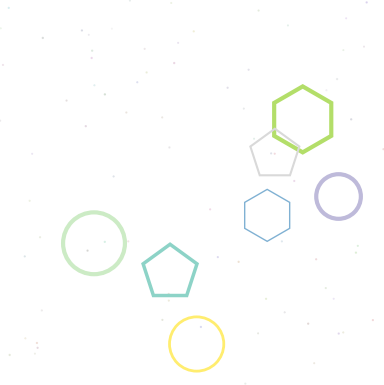[{"shape": "pentagon", "thickness": 2.5, "radius": 0.37, "center": [0.442, 0.292]}, {"shape": "circle", "thickness": 3, "radius": 0.29, "center": [0.879, 0.49]}, {"shape": "hexagon", "thickness": 1, "radius": 0.34, "center": [0.694, 0.441]}, {"shape": "hexagon", "thickness": 3, "radius": 0.43, "center": [0.786, 0.69]}, {"shape": "pentagon", "thickness": 1.5, "radius": 0.33, "center": [0.714, 0.599]}, {"shape": "circle", "thickness": 3, "radius": 0.4, "center": [0.244, 0.368]}, {"shape": "circle", "thickness": 2, "radius": 0.35, "center": [0.511, 0.106]}]